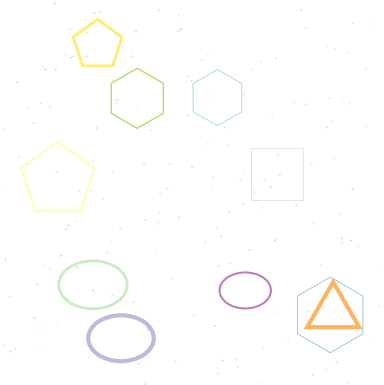[{"shape": "hexagon", "thickness": 0.5, "radius": 0.37, "center": [0.565, 0.746]}, {"shape": "pentagon", "thickness": 1.5, "radius": 0.5, "center": [0.15, 0.532]}, {"shape": "oval", "thickness": 3, "radius": 0.43, "center": [0.314, 0.122]}, {"shape": "hexagon", "thickness": 0.5, "radius": 0.49, "center": [0.858, 0.182]}, {"shape": "triangle", "thickness": 3, "radius": 0.39, "center": [0.865, 0.189]}, {"shape": "hexagon", "thickness": 1, "radius": 0.39, "center": [0.357, 0.745]}, {"shape": "square", "thickness": 0.5, "radius": 0.34, "center": [0.719, 0.549]}, {"shape": "oval", "thickness": 1.5, "radius": 0.33, "center": [0.637, 0.246]}, {"shape": "oval", "thickness": 2, "radius": 0.44, "center": [0.241, 0.26]}, {"shape": "pentagon", "thickness": 2, "radius": 0.33, "center": [0.253, 0.883]}]